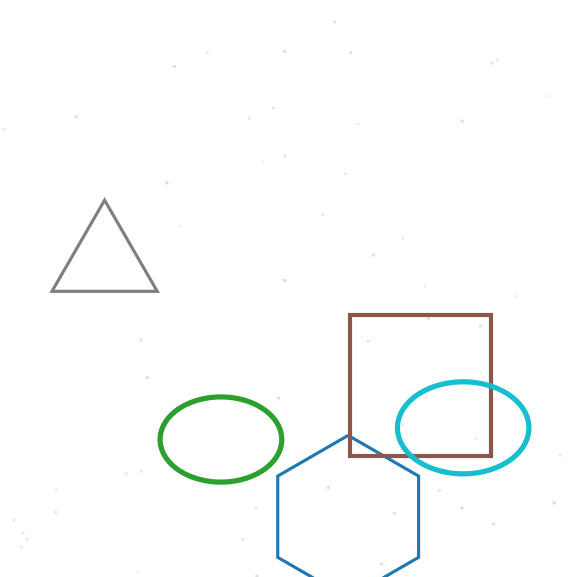[{"shape": "hexagon", "thickness": 1.5, "radius": 0.7, "center": [0.603, 0.104]}, {"shape": "oval", "thickness": 2.5, "radius": 0.53, "center": [0.383, 0.238]}, {"shape": "square", "thickness": 2, "radius": 0.61, "center": [0.728, 0.332]}, {"shape": "triangle", "thickness": 1.5, "radius": 0.53, "center": [0.181, 0.547]}, {"shape": "oval", "thickness": 2.5, "radius": 0.57, "center": [0.802, 0.258]}]